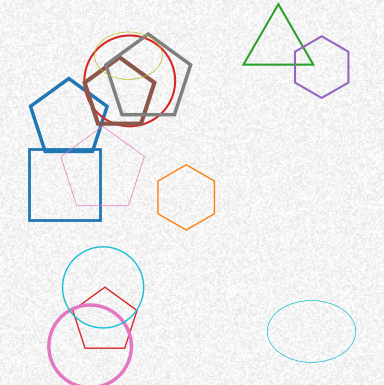[{"shape": "square", "thickness": 2, "radius": 0.46, "center": [0.168, 0.52]}, {"shape": "pentagon", "thickness": 2.5, "radius": 0.52, "center": [0.179, 0.691]}, {"shape": "hexagon", "thickness": 1, "radius": 0.42, "center": [0.484, 0.487]}, {"shape": "triangle", "thickness": 1.5, "radius": 0.52, "center": [0.723, 0.884]}, {"shape": "circle", "thickness": 1.5, "radius": 0.59, "center": [0.337, 0.79]}, {"shape": "pentagon", "thickness": 1, "radius": 0.44, "center": [0.272, 0.167]}, {"shape": "hexagon", "thickness": 1.5, "radius": 0.4, "center": [0.836, 0.826]}, {"shape": "pentagon", "thickness": 3, "radius": 0.48, "center": [0.31, 0.756]}, {"shape": "circle", "thickness": 2.5, "radius": 0.54, "center": [0.234, 0.101]}, {"shape": "pentagon", "thickness": 0.5, "radius": 0.57, "center": [0.266, 0.558]}, {"shape": "pentagon", "thickness": 2.5, "radius": 0.58, "center": [0.385, 0.796]}, {"shape": "oval", "thickness": 0.5, "radius": 0.44, "center": [0.334, 0.855]}, {"shape": "oval", "thickness": 0.5, "radius": 0.57, "center": [0.809, 0.139]}, {"shape": "circle", "thickness": 1, "radius": 0.53, "center": [0.268, 0.254]}]